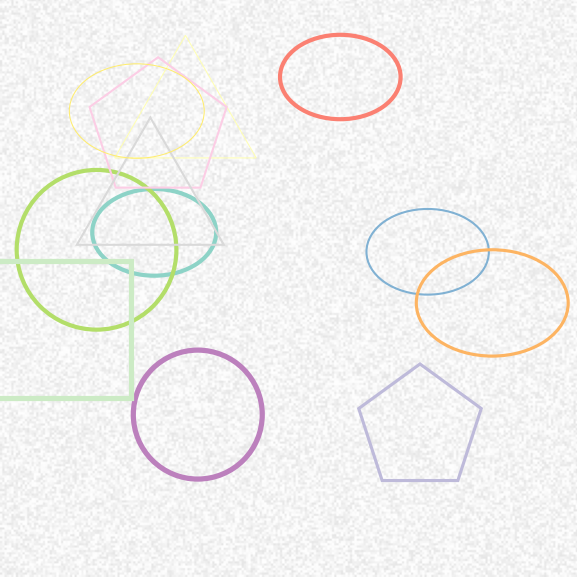[{"shape": "oval", "thickness": 2, "radius": 0.54, "center": [0.267, 0.597]}, {"shape": "triangle", "thickness": 0.5, "radius": 0.71, "center": [0.321, 0.796]}, {"shape": "pentagon", "thickness": 1.5, "radius": 0.56, "center": [0.727, 0.257]}, {"shape": "oval", "thickness": 2, "radius": 0.52, "center": [0.589, 0.866]}, {"shape": "oval", "thickness": 1, "radius": 0.53, "center": [0.741, 0.563]}, {"shape": "oval", "thickness": 1.5, "radius": 0.66, "center": [0.852, 0.475]}, {"shape": "circle", "thickness": 2, "radius": 0.69, "center": [0.167, 0.567]}, {"shape": "pentagon", "thickness": 1, "radius": 0.62, "center": [0.274, 0.775]}, {"shape": "triangle", "thickness": 1, "radius": 0.73, "center": [0.26, 0.649]}, {"shape": "circle", "thickness": 2.5, "radius": 0.56, "center": [0.342, 0.281]}, {"shape": "square", "thickness": 2.5, "radius": 0.59, "center": [0.108, 0.429]}, {"shape": "oval", "thickness": 0.5, "radius": 0.58, "center": [0.237, 0.807]}]